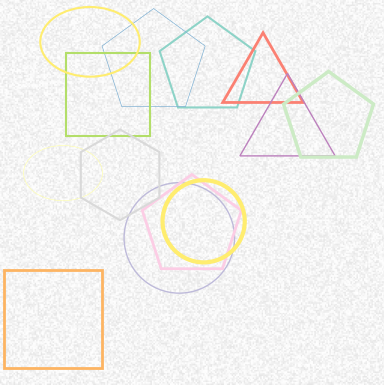[{"shape": "pentagon", "thickness": 1.5, "radius": 0.65, "center": [0.539, 0.827]}, {"shape": "oval", "thickness": 0.5, "radius": 0.51, "center": [0.164, 0.55]}, {"shape": "circle", "thickness": 1, "radius": 0.72, "center": [0.466, 0.382]}, {"shape": "triangle", "thickness": 2, "radius": 0.6, "center": [0.683, 0.794]}, {"shape": "pentagon", "thickness": 0.5, "radius": 0.7, "center": [0.399, 0.837]}, {"shape": "square", "thickness": 2, "radius": 0.63, "center": [0.138, 0.171]}, {"shape": "square", "thickness": 1.5, "radius": 0.54, "center": [0.28, 0.755]}, {"shape": "pentagon", "thickness": 2, "radius": 0.68, "center": [0.498, 0.412]}, {"shape": "hexagon", "thickness": 1.5, "radius": 0.59, "center": [0.312, 0.546]}, {"shape": "triangle", "thickness": 1, "radius": 0.71, "center": [0.747, 0.666]}, {"shape": "pentagon", "thickness": 2.5, "radius": 0.61, "center": [0.853, 0.692]}, {"shape": "oval", "thickness": 1.5, "radius": 0.65, "center": [0.234, 0.891]}, {"shape": "circle", "thickness": 3, "radius": 0.53, "center": [0.529, 0.425]}]